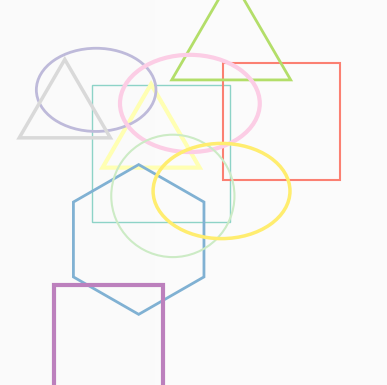[{"shape": "square", "thickness": 1, "radius": 0.89, "center": [0.415, 0.602]}, {"shape": "triangle", "thickness": 3, "radius": 0.72, "center": [0.39, 0.637]}, {"shape": "oval", "thickness": 2, "radius": 0.77, "center": [0.248, 0.767]}, {"shape": "square", "thickness": 1.5, "radius": 0.76, "center": [0.727, 0.684]}, {"shape": "hexagon", "thickness": 2, "radius": 0.97, "center": [0.358, 0.378]}, {"shape": "triangle", "thickness": 2, "radius": 0.89, "center": [0.597, 0.881]}, {"shape": "oval", "thickness": 3, "radius": 0.9, "center": [0.49, 0.731]}, {"shape": "triangle", "thickness": 2.5, "radius": 0.68, "center": [0.167, 0.71]}, {"shape": "square", "thickness": 3, "radius": 0.7, "center": [0.28, 0.121]}, {"shape": "circle", "thickness": 1.5, "radius": 0.79, "center": [0.446, 0.491]}, {"shape": "oval", "thickness": 2.5, "radius": 0.88, "center": [0.572, 0.504]}]